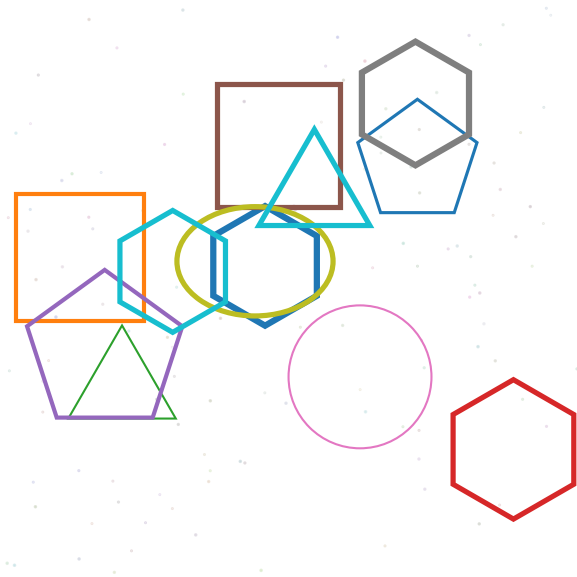[{"shape": "pentagon", "thickness": 1.5, "radius": 0.54, "center": [0.723, 0.719]}, {"shape": "hexagon", "thickness": 3, "radius": 0.52, "center": [0.459, 0.539]}, {"shape": "square", "thickness": 2, "radius": 0.55, "center": [0.139, 0.553]}, {"shape": "triangle", "thickness": 1, "radius": 0.54, "center": [0.211, 0.328]}, {"shape": "hexagon", "thickness": 2.5, "radius": 0.6, "center": [0.889, 0.221]}, {"shape": "pentagon", "thickness": 2, "radius": 0.71, "center": [0.181, 0.39]}, {"shape": "square", "thickness": 2.5, "radius": 0.53, "center": [0.482, 0.748]}, {"shape": "circle", "thickness": 1, "radius": 0.62, "center": [0.623, 0.347]}, {"shape": "hexagon", "thickness": 3, "radius": 0.54, "center": [0.719, 0.82]}, {"shape": "oval", "thickness": 2.5, "radius": 0.68, "center": [0.442, 0.547]}, {"shape": "triangle", "thickness": 2.5, "radius": 0.55, "center": [0.544, 0.664]}, {"shape": "hexagon", "thickness": 2.5, "radius": 0.53, "center": [0.299, 0.529]}]